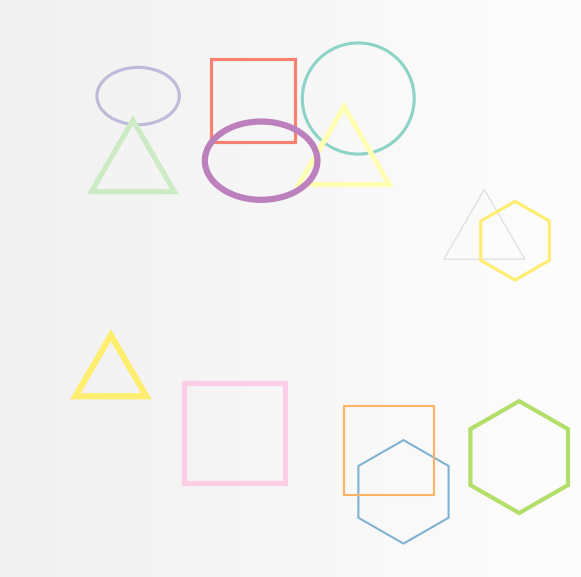[{"shape": "circle", "thickness": 1.5, "radius": 0.48, "center": [0.616, 0.829]}, {"shape": "triangle", "thickness": 2.5, "radius": 0.45, "center": [0.592, 0.725]}, {"shape": "oval", "thickness": 1.5, "radius": 0.35, "center": [0.238, 0.833]}, {"shape": "square", "thickness": 1.5, "radius": 0.36, "center": [0.435, 0.825]}, {"shape": "hexagon", "thickness": 1, "radius": 0.45, "center": [0.694, 0.147]}, {"shape": "square", "thickness": 1, "radius": 0.39, "center": [0.669, 0.219]}, {"shape": "hexagon", "thickness": 2, "radius": 0.48, "center": [0.893, 0.208]}, {"shape": "square", "thickness": 2.5, "radius": 0.43, "center": [0.404, 0.249]}, {"shape": "triangle", "thickness": 0.5, "radius": 0.4, "center": [0.833, 0.591]}, {"shape": "oval", "thickness": 3, "radius": 0.48, "center": [0.449, 0.721]}, {"shape": "triangle", "thickness": 2.5, "radius": 0.41, "center": [0.229, 0.708]}, {"shape": "hexagon", "thickness": 1.5, "radius": 0.34, "center": [0.886, 0.582]}, {"shape": "triangle", "thickness": 3, "radius": 0.35, "center": [0.191, 0.348]}]